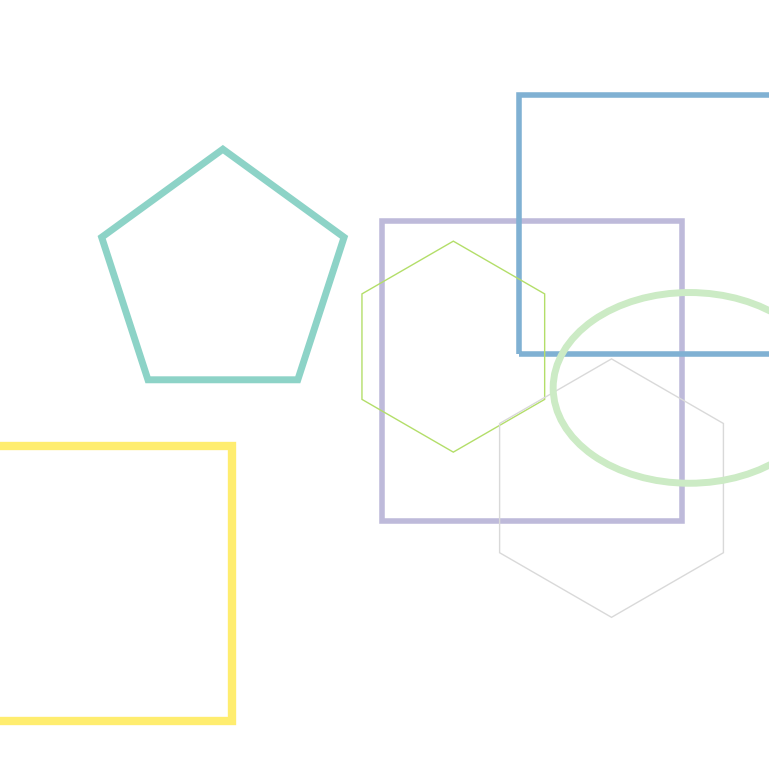[{"shape": "pentagon", "thickness": 2.5, "radius": 0.83, "center": [0.289, 0.641]}, {"shape": "square", "thickness": 2, "radius": 0.97, "center": [0.691, 0.518]}, {"shape": "square", "thickness": 2, "radius": 0.84, "center": [0.843, 0.709]}, {"shape": "hexagon", "thickness": 0.5, "radius": 0.68, "center": [0.589, 0.55]}, {"shape": "hexagon", "thickness": 0.5, "radius": 0.84, "center": [0.794, 0.366]}, {"shape": "oval", "thickness": 2.5, "radius": 0.88, "center": [0.895, 0.496]}, {"shape": "square", "thickness": 3, "radius": 0.89, "center": [0.122, 0.242]}]